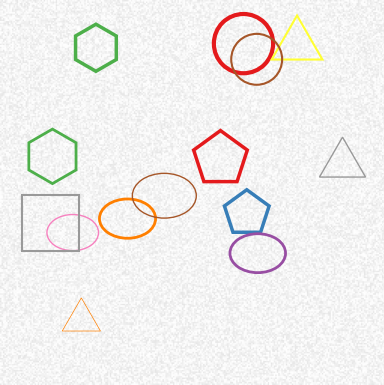[{"shape": "circle", "thickness": 3, "radius": 0.38, "center": [0.632, 0.887]}, {"shape": "pentagon", "thickness": 2.5, "radius": 0.37, "center": [0.573, 0.588]}, {"shape": "pentagon", "thickness": 2.5, "radius": 0.31, "center": [0.641, 0.446]}, {"shape": "hexagon", "thickness": 2, "radius": 0.35, "center": [0.136, 0.594]}, {"shape": "hexagon", "thickness": 2.5, "radius": 0.31, "center": [0.249, 0.876]}, {"shape": "oval", "thickness": 2, "radius": 0.36, "center": [0.669, 0.342]}, {"shape": "oval", "thickness": 2, "radius": 0.36, "center": [0.331, 0.432]}, {"shape": "triangle", "thickness": 0.5, "radius": 0.29, "center": [0.211, 0.169]}, {"shape": "triangle", "thickness": 1.5, "radius": 0.38, "center": [0.772, 0.883]}, {"shape": "circle", "thickness": 1.5, "radius": 0.33, "center": [0.667, 0.846]}, {"shape": "oval", "thickness": 1, "radius": 0.42, "center": [0.427, 0.492]}, {"shape": "oval", "thickness": 1, "radius": 0.33, "center": [0.189, 0.396]}, {"shape": "square", "thickness": 1.5, "radius": 0.37, "center": [0.131, 0.42]}, {"shape": "triangle", "thickness": 1, "radius": 0.35, "center": [0.89, 0.575]}]